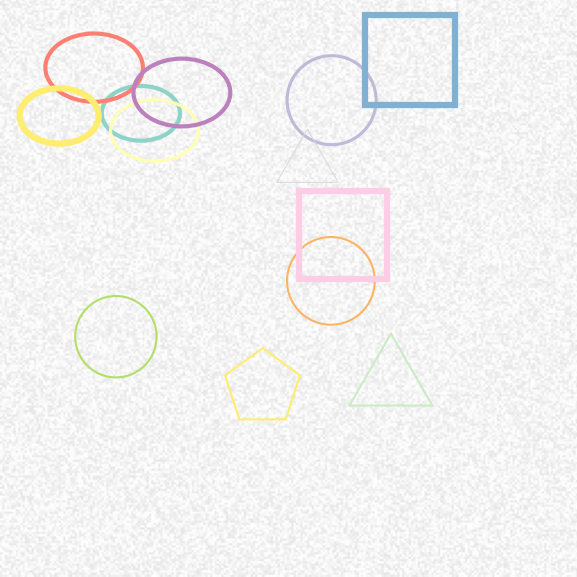[{"shape": "oval", "thickness": 2, "radius": 0.34, "center": [0.244, 0.803]}, {"shape": "oval", "thickness": 1.5, "radius": 0.38, "center": [0.268, 0.773]}, {"shape": "circle", "thickness": 1.5, "radius": 0.39, "center": [0.574, 0.826]}, {"shape": "oval", "thickness": 2, "radius": 0.42, "center": [0.163, 0.882]}, {"shape": "square", "thickness": 3, "radius": 0.39, "center": [0.71, 0.895]}, {"shape": "circle", "thickness": 1, "radius": 0.38, "center": [0.573, 0.513]}, {"shape": "circle", "thickness": 1, "radius": 0.35, "center": [0.201, 0.416]}, {"shape": "square", "thickness": 3, "radius": 0.38, "center": [0.594, 0.592]}, {"shape": "triangle", "thickness": 0.5, "radius": 0.31, "center": [0.532, 0.714]}, {"shape": "oval", "thickness": 2, "radius": 0.42, "center": [0.315, 0.839]}, {"shape": "triangle", "thickness": 1, "radius": 0.41, "center": [0.677, 0.338]}, {"shape": "oval", "thickness": 3, "radius": 0.34, "center": [0.102, 0.798]}, {"shape": "pentagon", "thickness": 1, "radius": 0.34, "center": [0.455, 0.328]}]